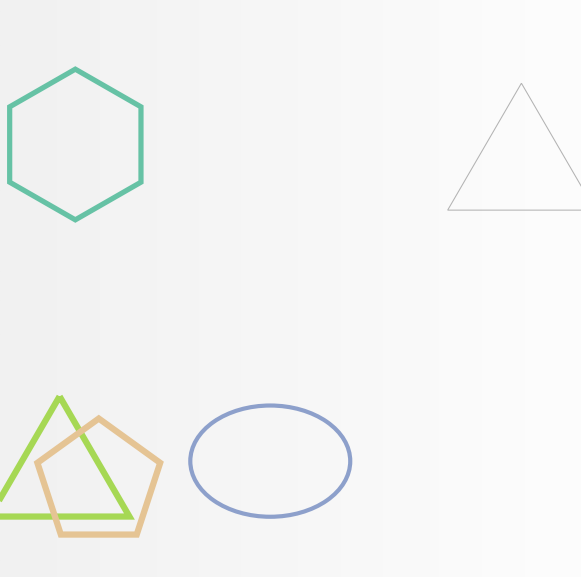[{"shape": "hexagon", "thickness": 2.5, "radius": 0.65, "center": [0.13, 0.749]}, {"shape": "oval", "thickness": 2, "radius": 0.69, "center": [0.465, 0.201]}, {"shape": "triangle", "thickness": 3, "radius": 0.69, "center": [0.103, 0.174]}, {"shape": "pentagon", "thickness": 3, "radius": 0.56, "center": [0.17, 0.163]}, {"shape": "triangle", "thickness": 0.5, "radius": 0.73, "center": [0.897, 0.709]}]